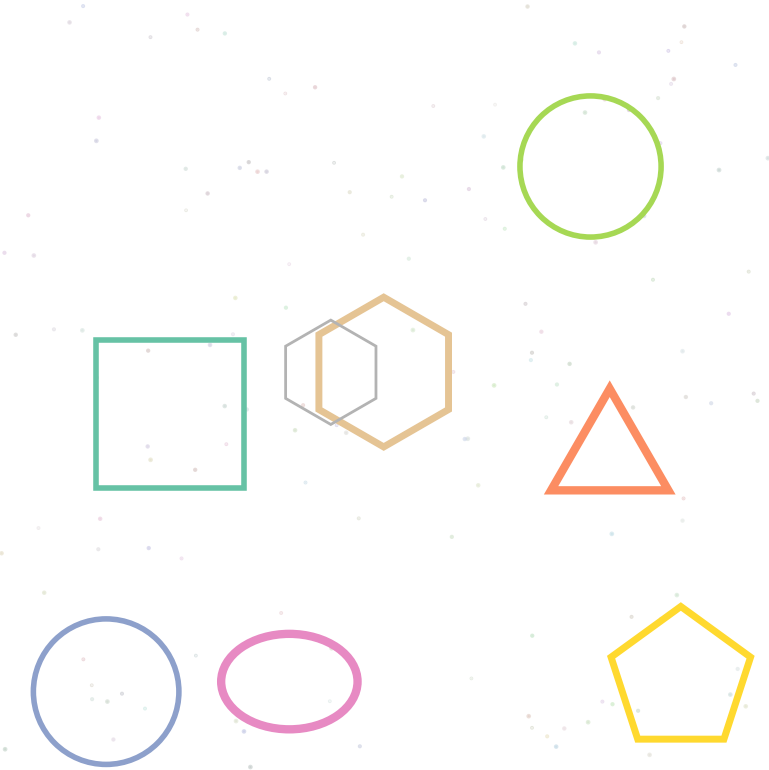[{"shape": "square", "thickness": 2, "radius": 0.48, "center": [0.221, 0.462]}, {"shape": "triangle", "thickness": 3, "radius": 0.44, "center": [0.792, 0.407]}, {"shape": "circle", "thickness": 2, "radius": 0.47, "center": [0.138, 0.102]}, {"shape": "oval", "thickness": 3, "radius": 0.44, "center": [0.376, 0.115]}, {"shape": "circle", "thickness": 2, "radius": 0.46, "center": [0.767, 0.784]}, {"shape": "pentagon", "thickness": 2.5, "radius": 0.48, "center": [0.884, 0.117]}, {"shape": "hexagon", "thickness": 2.5, "radius": 0.49, "center": [0.498, 0.517]}, {"shape": "hexagon", "thickness": 1, "radius": 0.34, "center": [0.43, 0.517]}]